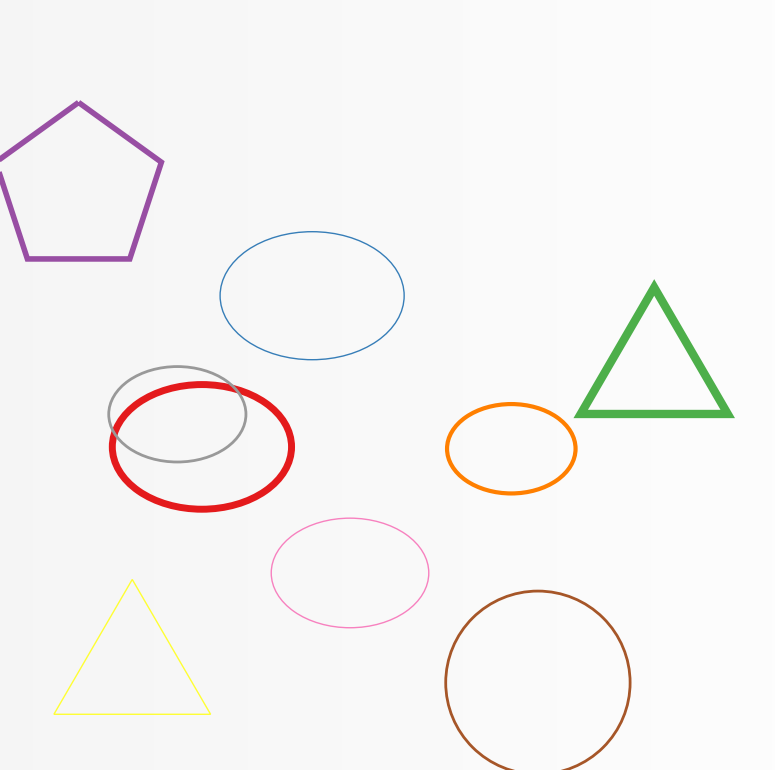[{"shape": "oval", "thickness": 2.5, "radius": 0.58, "center": [0.261, 0.42]}, {"shape": "oval", "thickness": 0.5, "radius": 0.59, "center": [0.403, 0.616]}, {"shape": "triangle", "thickness": 3, "radius": 0.55, "center": [0.844, 0.517]}, {"shape": "pentagon", "thickness": 2, "radius": 0.56, "center": [0.101, 0.755]}, {"shape": "oval", "thickness": 1.5, "radius": 0.41, "center": [0.66, 0.417]}, {"shape": "triangle", "thickness": 0.5, "radius": 0.58, "center": [0.171, 0.131]}, {"shape": "circle", "thickness": 1, "radius": 0.59, "center": [0.694, 0.113]}, {"shape": "oval", "thickness": 0.5, "radius": 0.51, "center": [0.452, 0.256]}, {"shape": "oval", "thickness": 1, "radius": 0.44, "center": [0.229, 0.462]}]